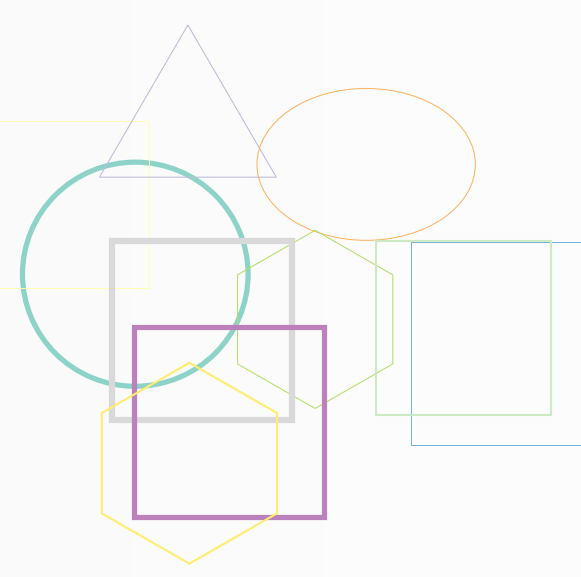[{"shape": "circle", "thickness": 2.5, "radius": 0.97, "center": [0.233, 0.524]}, {"shape": "square", "thickness": 0.5, "radius": 0.72, "center": [0.112, 0.644]}, {"shape": "triangle", "thickness": 0.5, "radius": 0.88, "center": [0.323, 0.78]}, {"shape": "square", "thickness": 0.5, "radius": 0.88, "center": [0.883, 0.405]}, {"shape": "oval", "thickness": 0.5, "radius": 0.94, "center": [0.63, 0.714]}, {"shape": "hexagon", "thickness": 0.5, "radius": 0.77, "center": [0.542, 0.446]}, {"shape": "square", "thickness": 3, "radius": 0.77, "center": [0.348, 0.427]}, {"shape": "square", "thickness": 2.5, "radius": 0.82, "center": [0.394, 0.268]}, {"shape": "square", "thickness": 1, "radius": 0.75, "center": [0.797, 0.431]}, {"shape": "hexagon", "thickness": 1, "radius": 0.87, "center": [0.326, 0.197]}]